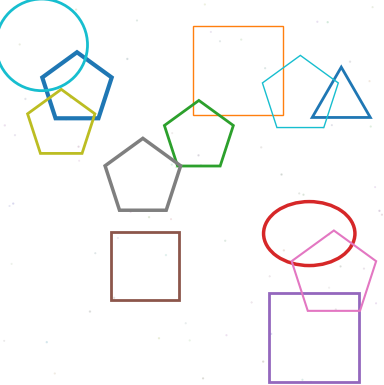[{"shape": "pentagon", "thickness": 3, "radius": 0.47, "center": [0.2, 0.769]}, {"shape": "triangle", "thickness": 2, "radius": 0.44, "center": [0.886, 0.738]}, {"shape": "square", "thickness": 1, "radius": 0.58, "center": [0.618, 0.816]}, {"shape": "pentagon", "thickness": 2, "radius": 0.47, "center": [0.517, 0.645]}, {"shape": "oval", "thickness": 2.5, "radius": 0.59, "center": [0.803, 0.393]}, {"shape": "square", "thickness": 2, "radius": 0.58, "center": [0.816, 0.123]}, {"shape": "square", "thickness": 2, "radius": 0.44, "center": [0.377, 0.31]}, {"shape": "pentagon", "thickness": 1.5, "radius": 0.58, "center": [0.867, 0.286]}, {"shape": "pentagon", "thickness": 2.5, "radius": 0.52, "center": [0.371, 0.537]}, {"shape": "pentagon", "thickness": 2, "radius": 0.46, "center": [0.159, 0.676]}, {"shape": "circle", "thickness": 2, "radius": 0.6, "center": [0.108, 0.884]}, {"shape": "pentagon", "thickness": 1, "radius": 0.52, "center": [0.78, 0.753]}]